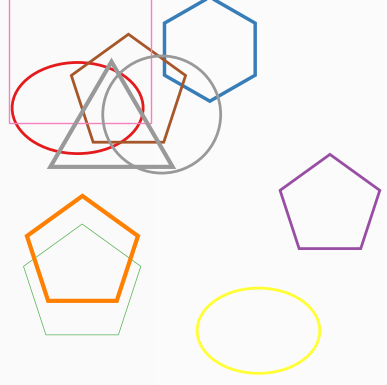[{"shape": "oval", "thickness": 2, "radius": 0.85, "center": [0.2, 0.719]}, {"shape": "hexagon", "thickness": 2.5, "radius": 0.68, "center": [0.542, 0.872]}, {"shape": "pentagon", "thickness": 0.5, "radius": 0.8, "center": [0.212, 0.259]}, {"shape": "pentagon", "thickness": 2, "radius": 0.68, "center": [0.851, 0.464]}, {"shape": "pentagon", "thickness": 3, "radius": 0.75, "center": [0.213, 0.34]}, {"shape": "oval", "thickness": 2, "radius": 0.79, "center": [0.667, 0.141]}, {"shape": "pentagon", "thickness": 2, "radius": 0.78, "center": [0.331, 0.756]}, {"shape": "square", "thickness": 1, "radius": 0.92, "center": [0.206, 0.865]}, {"shape": "circle", "thickness": 2, "radius": 0.76, "center": [0.417, 0.703]}, {"shape": "triangle", "thickness": 3, "radius": 0.91, "center": [0.288, 0.658]}]